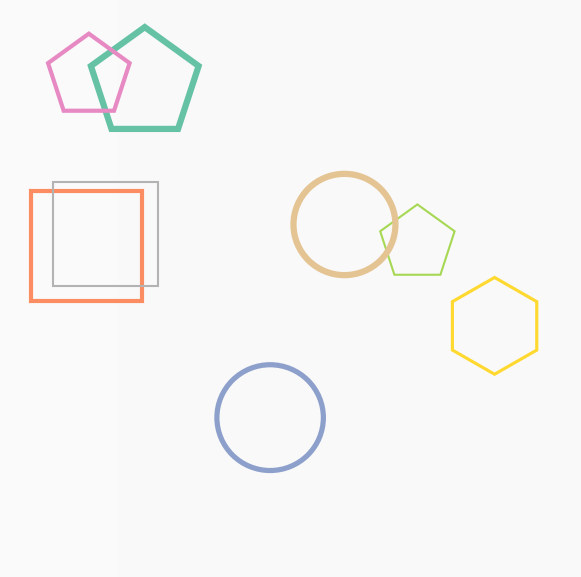[{"shape": "pentagon", "thickness": 3, "radius": 0.49, "center": [0.249, 0.855]}, {"shape": "square", "thickness": 2, "radius": 0.48, "center": [0.148, 0.574]}, {"shape": "circle", "thickness": 2.5, "radius": 0.46, "center": [0.465, 0.276]}, {"shape": "pentagon", "thickness": 2, "radius": 0.37, "center": [0.153, 0.867]}, {"shape": "pentagon", "thickness": 1, "radius": 0.34, "center": [0.718, 0.578]}, {"shape": "hexagon", "thickness": 1.5, "radius": 0.42, "center": [0.851, 0.435]}, {"shape": "circle", "thickness": 3, "radius": 0.44, "center": [0.593, 0.61]}, {"shape": "square", "thickness": 1, "radius": 0.45, "center": [0.181, 0.594]}]